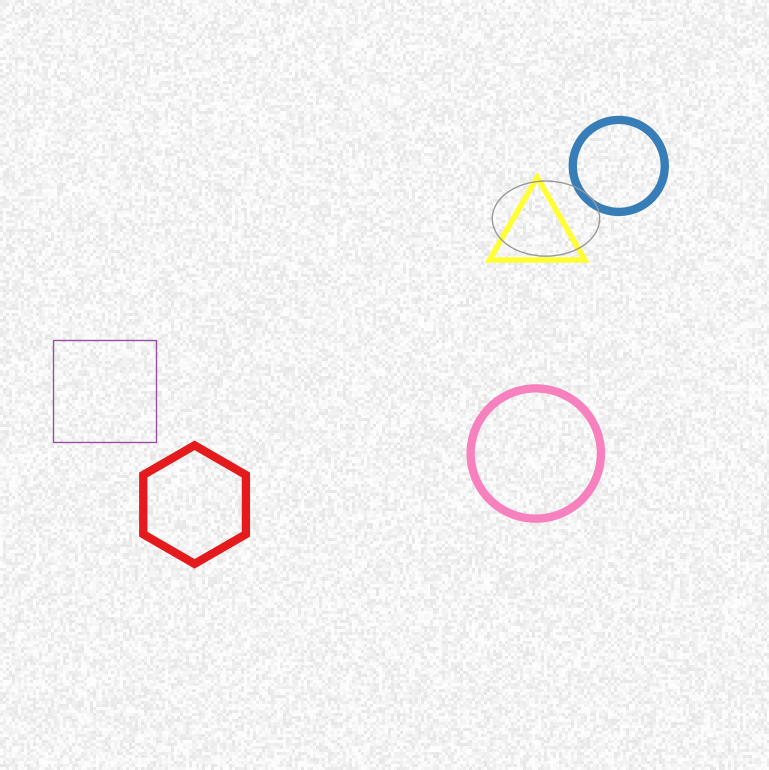[{"shape": "hexagon", "thickness": 3, "radius": 0.38, "center": [0.253, 0.345]}, {"shape": "circle", "thickness": 3, "radius": 0.3, "center": [0.804, 0.785]}, {"shape": "square", "thickness": 0.5, "radius": 0.33, "center": [0.136, 0.492]}, {"shape": "triangle", "thickness": 2, "radius": 0.36, "center": [0.698, 0.698]}, {"shape": "circle", "thickness": 3, "radius": 0.42, "center": [0.696, 0.411]}, {"shape": "oval", "thickness": 0.5, "radius": 0.35, "center": [0.709, 0.716]}]